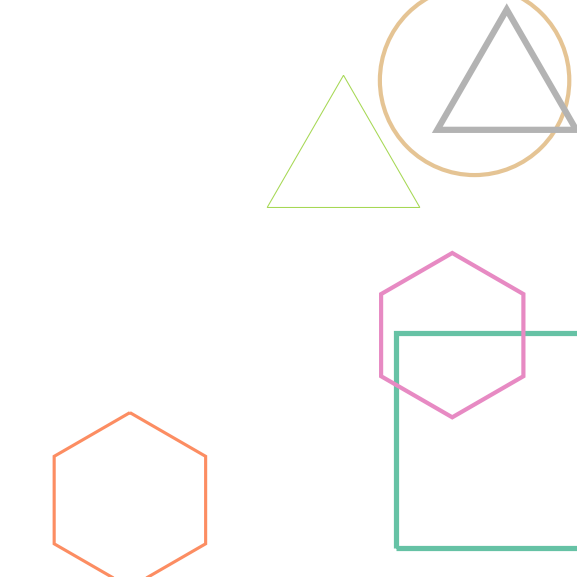[{"shape": "square", "thickness": 2.5, "radius": 0.93, "center": [0.872, 0.236]}, {"shape": "hexagon", "thickness": 1.5, "radius": 0.76, "center": [0.225, 0.133]}, {"shape": "hexagon", "thickness": 2, "radius": 0.71, "center": [0.783, 0.419]}, {"shape": "triangle", "thickness": 0.5, "radius": 0.76, "center": [0.595, 0.716]}, {"shape": "circle", "thickness": 2, "radius": 0.82, "center": [0.822, 0.86]}, {"shape": "triangle", "thickness": 3, "radius": 0.69, "center": [0.877, 0.844]}]